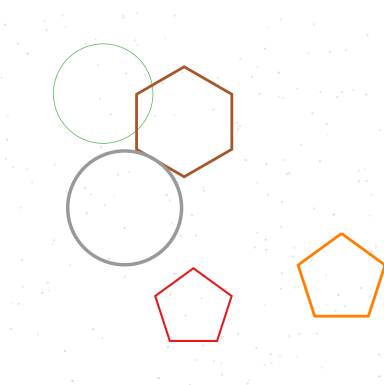[{"shape": "pentagon", "thickness": 1.5, "radius": 0.52, "center": [0.502, 0.199]}, {"shape": "circle", "thickness": 0.5, "radius": 0.65, "center": [0.268, 0.757]}, {"shape": "pentagon", "thickness": 2, "radius": 0.59, "center": [0.887, 0.275]}, {"shape": "hexagon", "thickness": 2, "radius": 0.71, "center": [0.478, 0.684]}, {"shape": "circle", "thickness": 2.5, "radius": 0.74, "center": [0.324, 0.46]}]